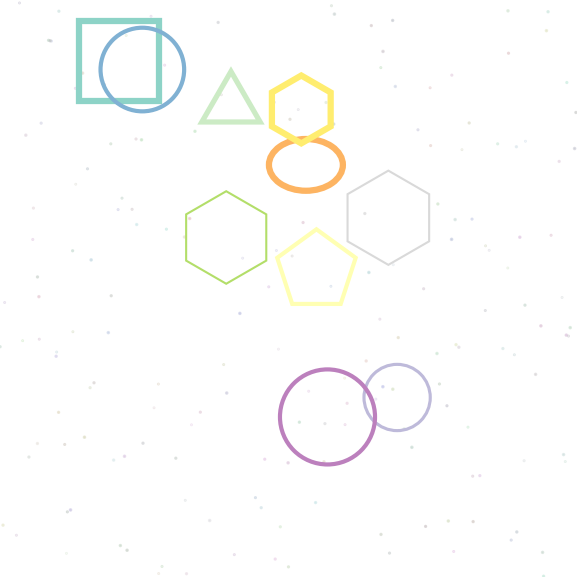[{"shape": "square", "thickness": 3, "radius": 0.35, "center": [0.206, 0.893]}, {"shape": "pentagon", "thickness": 2, "radius": 0.36, "center": [0.548, 0.531]}, {"shape": "circle", "thickness": 1.5, "radius": 0.29, "center": [0.688, 0.311]}, {"shape": "circle", "thickness": 2, "radius": 0.36, "center": [0.246, 0.879]}, {"shape": "oval", "thickness": 3, "radius": 0.32, "center": [0.53, 0.714]}, {"shape": "hexagon", "thickness": 1, "radius": 0.4, "center": [0.392, 0.588]}, {"shape": "hexagon", "thickness": 1, "radius": 0.41, "center": [0.672, 0.622]}, {"shape": "circle", "thickness": 2, "radius": 0.41, "center": [0.567, 0.277]}, {"shape": "triangle", "thickness": 2.5, "radius": 0.29, "center": [0.4, 0.817]}, {"shape": "hexagon", "thickness": 3, "radius": 0.29, "center": [0.522, 0.81]}]